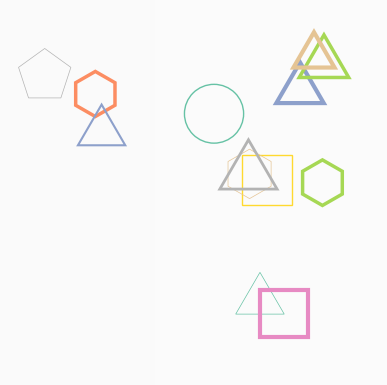[{"shape": "triangle", "thickness": 0.5, "radius": 0.36, "center": [0.671, 0.22]}, {"shape": "circle", "thickness": 1, "radius": 0.38, "center": [0.552, 0.705]}, {"shape": "hexagon", "thickness": 2.5, "radius": 0.29, "center": [0.246, 0.756]}, {"shape": "triangle", "thickness": 3, "radius": 0.35, "center": [0.774, 0.768]}, {"shape": "triangle", "thickness": 1.5, "radius": 0.35, "center": [0.262, 0.658]}, {"shape": "square", "thickness": 3, "radius": 0.31, "center": [0.733, 0.186]}, {"shape": "hexagon", "thickness": 2.5, "radius": 0.3, "center": [0.832, 0.526]}, {"shape": "triangle", "thickness": 2.5, "radius": 0.37, "center": [0.836, 0.836]}, {"shape": "square", "thickness": 1, "radius": 0.32, "center": [0.69, 0.532]}, {"shape": "triangle", "thickness": 3, "radius": 0.31, "center": [0.81, 0.855]}, {"shape": "hexagon", "thickness": 0.5, "radius": 0.32, "center": [0.644, 0.548]}, {"shape": "pentagon", "thickness": 0.5, "radius": 0.35, "center": [0.115, 0.803]}, {"shape": "triangle", "thickness": 2, "radius": 0.43, "center": [0.641, 0.552]}]